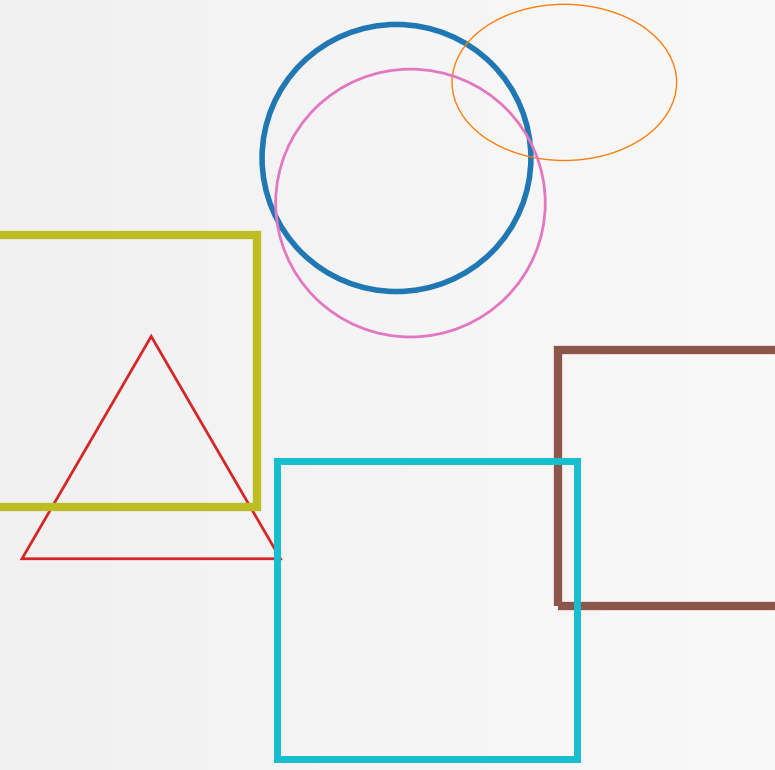[{"shape": "circle", "thickness": 2, "radius": 0.87, "center": [0.512, 0.795]}, {"shape": "oval", "thickness": 0.5, "radius": 0.72, "center": [0.728, 0.893]}, {"shape": "triangle", "thickness": 1, "radius": 0.96, "center": [0.195, 0.371]}, {"shape": "square", "thickness": 3, "radius": 0.83, "center": [0.885, 0.379]}, {"shape": "circle", "thickness": 1, "radius": 0.87, "center": [0.53, 0.736]}, {"shape": "square", "thickness": 3, "radius": 0.88, "center": [0.155, 0.518]}, {"shape": "square", "thickness": 2.5, "radius": 0.97, "center": [0.551, 0.208]}]